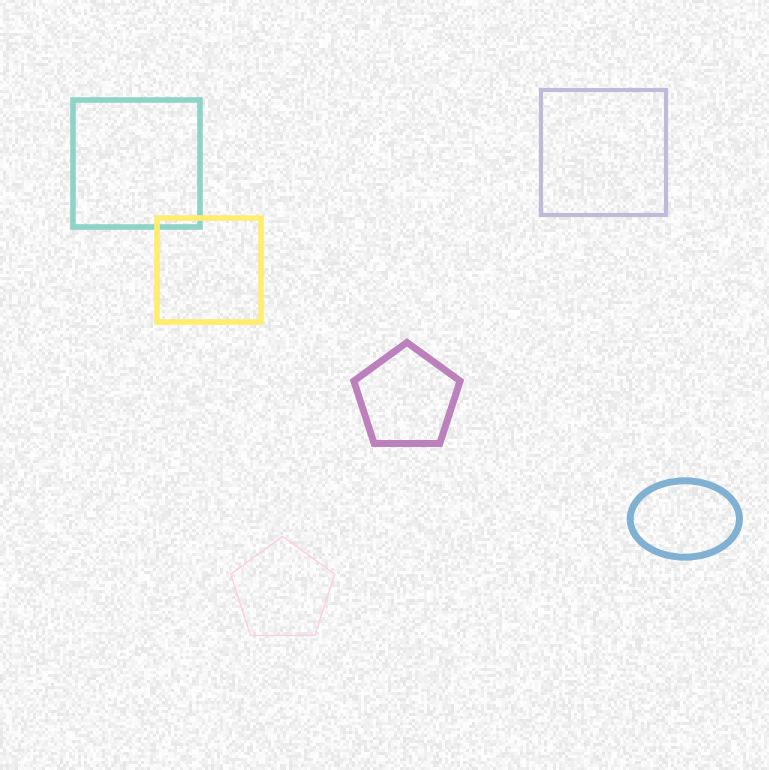[{"shape": "square", "thickness": 2, "radius": 0.42, "center": [0.177, 0.788]}, {"shape": "square", "thickness": 1.5, "radius": 0.41, "center": [0.784, 0.802]}, {"shape": "oval", "thickness": 2.5, "radius": 0.35, "center": [0.889, 0.326]}, {"shape": "pentagon", "thickness": 0.5, "radius": 0.36, "center": [0.367, 0.232]}, {"shape": "pentagon", "thickness": 2.5, "radius": 0.36, "center": [0.529, 0.483]}, {"shape": "square", "thickness": 2, "radius": 0.34, "center": [0.272, 0.649]}]